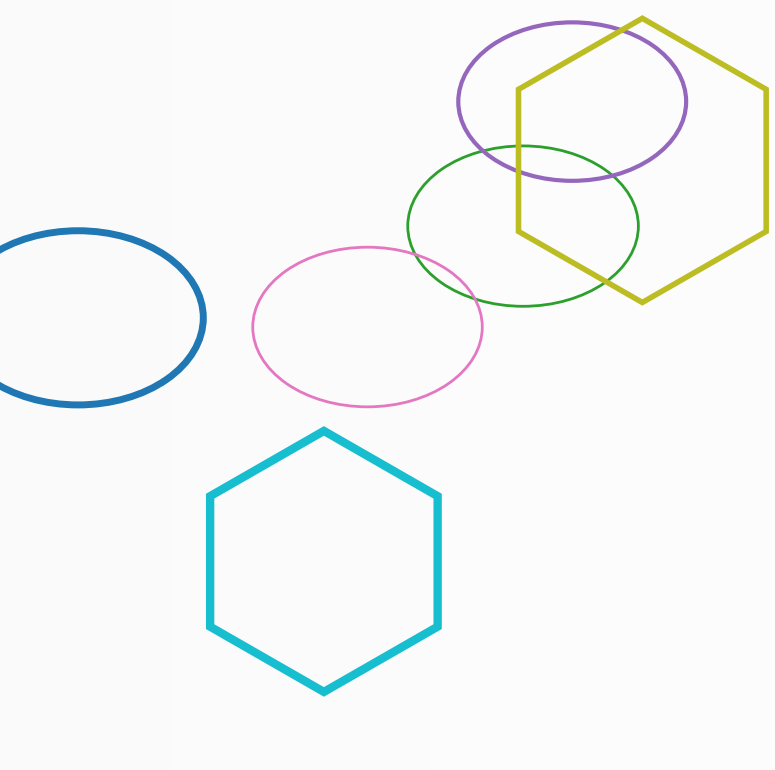[{"shape": "oval", "thickness": 2.5, "radius": 0.81, "center": [0.101, 0.587]}, {"shape": "oval", "thickness": 1, "radius": 0.74, "center": [0.675, 0.706]}, {"shape": "oval", "thickness": 1.5, "radius": 0.74, "center": [0.738, 0.868]}, {"shape": "oval", "thickness": 1, "radius": 0.74, "center": [0.474, 0.575]}, {"shape": "hexagon", "thickness": 2, "radius": 0.92, "center": [0.829, 0.792]}, {"shape": "hexagon", "thickness": 3, "radius": 0.85, "center": [0.418, 0.271]}]